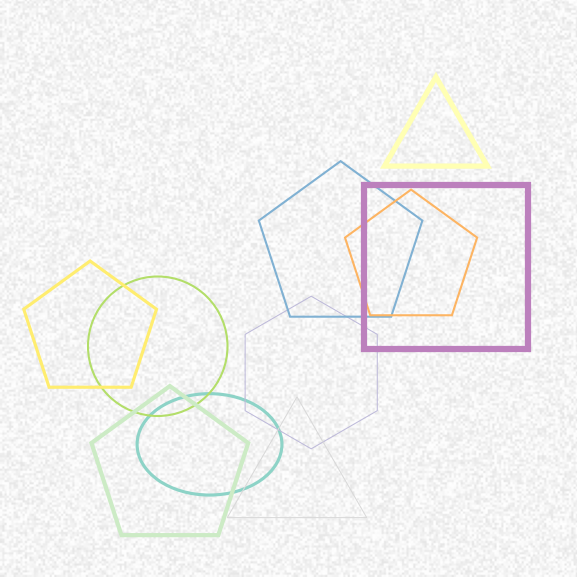[{"shape": "oval", "thickness": 1.5, "radius": 0.63, "center": [0.363, 0.23]}, {"shape": "triangle", "thickness": 2.5, "radius": 0.51, "center": [0.755, 0.763]}, {"shape": "hexagon", "thickness": 0.5, "radius": 0.66, "center": [0.539, 0.354]}, {"shape": "pentagon", "thickness": 1, "radius": 0.74, "center": [0.59, 0.571]}, {"shape": "pentagon", "thickness": 1, "radius": 0.6, "center": [0.712, 0.551]}, {"shape": "circle", "thickness": 1, "radius": 0.6, "center": [0.273, 0.4]}, {"shape": "triangle", "thickness": 0.5, "radius": 0.7, "center": [0.514, 0.173]}, {"shape": "square", "thickness": 3, "radius": 0.71, "center": [0.772, 0.537]}, {"shape": "pentagon", "thickness": 2, "radius": 0.71, "center": [0.294, 0.188]}, {"shape": "pentagon", "thickness": 1.5, "radius": 0.6, "center": [0.156, 0.426]}]